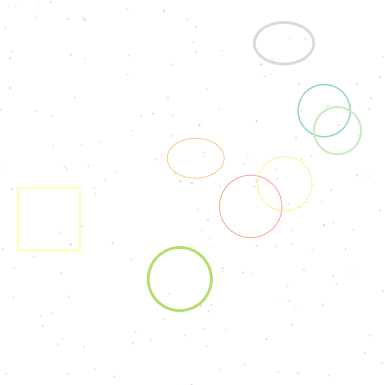[{"shape": "circle", "thickness": 1, "radius": 0.34, "center": [0.842, 0.713]}, {"shape": "square", "thickness": 1.5, "radius": 0.4, "center": [0.127, 0.43]}, {"shape": "circle", "thickness": 0.5, "radius": 0.41, "center": [0.651, 0.464]}, {"shape": "oval", "thickness": 0.5, "radius": 0.37, "center": [0.508, 0.589]}, {"shape": "circle", "thickness": 2, "radius": 0.41, "center": [0.467, 0.275]}, {"shape": "oval", "thickness": 2, "radius": 0.39, "center": [0.738, 0.888]}, {"shape": "circle", "thickness": 1.5, "radius": 0.31, "center": [0.876, 0.661]}, {"shape": "circle", "thickness": 0.5, "radius": 0.35, "center": [0.74, 0.523]}]